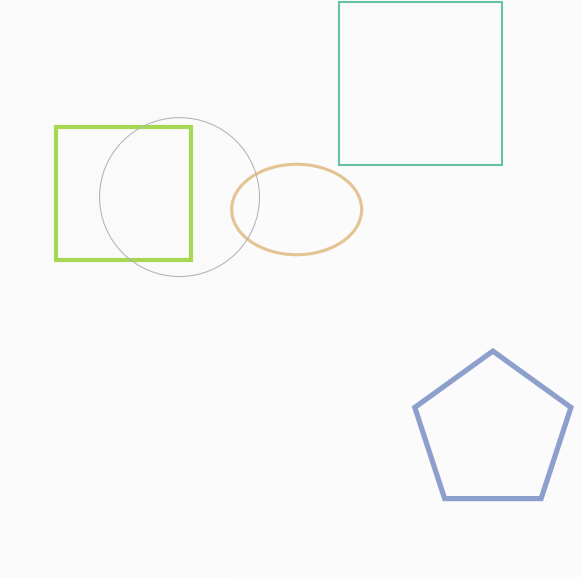[{"shape": "square", "thickness": 1, "radius": 0.7, "center": [0.723, 0.855]}, {"shape": "pentagon", "thickness": 2.5, "radius": 0.71, "center": [0.848, 0.25]}, {"shape": "square", "thickness": 2, "radius": 0.58, "center": [0.212, 0.664]}, {"shape": "oval", "thickness": 1.5, "radius": 0.56, "center": [0.51, 0.636]}, {"shape": "circle", "thickness": 0.5, "radius": 0.69, "center": [0.309, 0.658]}]